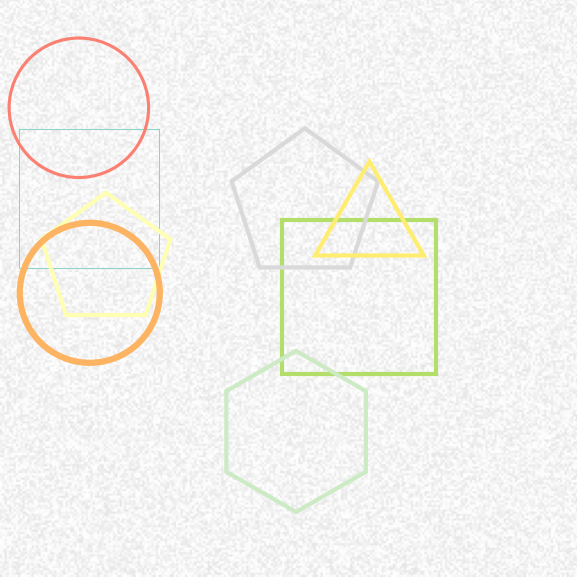[{"shape": "square", "thickness": 0.5, "radius": 0.6, "center": [0.154, 0.656]}, {"shape": "pentagon", "thickness": 2, "radius": 0.59, "center": [0.183, 0.548]}, {"shape": "circle", "thickness": 1.5, "radius": 0.6, "center": [0.137, 0.813]}, {"shape": "circle", "thickness": 3, "radius": 0.61, "center": [0.155, 0.492]}, {"shape": "square", "thickness": 2, "radius": 0.67, "center": [0.622, 0.485]}, {"shape": "pentagon", "thickness": 2, "radius": 0.67, "center": [0.528, 0.644]}, {"shape": "hexagon", "thickness": 2, "radius": 0.7, "center": [0.513, 0.252]}, {"shape": "triangle", "thickness": 2, "radius": 0.54, "center": [0.64, 0.611]}]